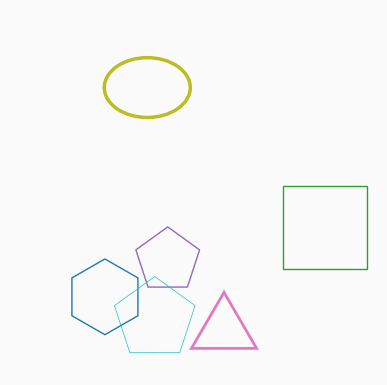[{"shape": "hexagon", "thickness": 1, "radius": 0.49, "center": [0.271, 0.229]}, {"shape": "square", "thickness": 1, "radius": 0.54, "center": [0.838, 0.41]}, {"shape": "pentagon", "thickness": 1, "radius": 0.43, "center": [0.433, 0.324]}, {"shape": "triangle", "thickness": 2, "radius": 0.49, "center": [0.578, 0.144]}, {"shape": "oval", "thickness": 2.5, "radius": 0.55, "center": [0.38, 0.773]}, {"shape": "pentagon", "thickness": 0.5, "radius": 0.55, "center": [0.399, 0.172]}]